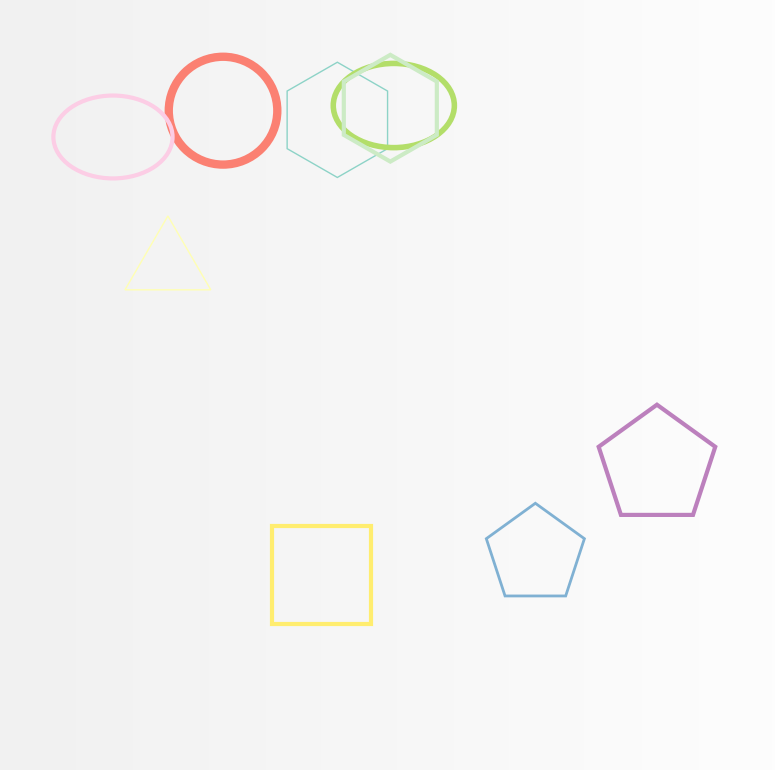[{"shape": "hexagon", "thickness": 0.5, "radius": 0.37, "center": [0.435, 0.844]}, {"shape": "triangle", "thickness": 0.5, "radius": 0.32, "center": [0.217, 0.656]}, {"shape": "circle", "thickness": 3, "radius": 0.35, "center": [0.288, 0.856]}, {"shape": "pentagon", "thickness": 1, "radius": 0.33, "center": [0.691, 0.28]}, {"shape": "oval", "thickness": 2, "radius": 0.39, "center": [0.508, 0.863]}, {"shape": "oval", "thickness": 1.5, "radius": 0.38, "center": [0.146, 0.822]}, {"shape": "pentagon", "thickness": 1.5, "radius": 0.4, "center": [0.848, 0.395]}, {"shape": "hexagon", "thickness": 1.5, "radius": 0.35, "center": [0.504, 0.859]}, {"shape": "square", "thickness": 1.5, "radius": 0.32, "center": [0.415, 0.253]}]